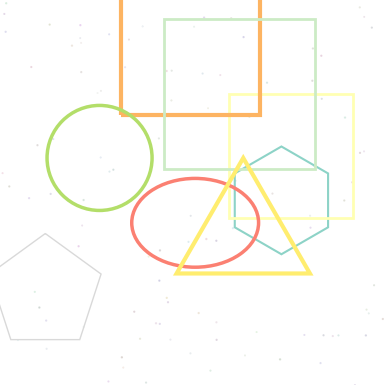[{"shape": "hexagon", "thickness": 1.5, "radius": 0.7, "center": [0.731, 0.48]}, {"shape": "square", "thickness": 2, "radius": 0.8, "center": [0.756, 0.595]}, {"shape": "oval", "thickness": 2.5, "radius": 0.82, "center": [0.507, 0.421]}, {"shape": "square", "thickness": 3, "radius": 0.9, "center": [0.495, 0.881]}, {"shape": "circle", "thickness": 2.5, "radius": 0.68, "center": [0.259, 0.59]}, {"shape": "pentagon", "thickness": 1, "radius": 0.76, "center": [0.118, 0.241]}, {"shape": "square", "thickness": 2, "radius": 0.98, "center": [0.622, 0.755]}, {"shape": "triangle", "thickness": 3, "radius": 1.0, "center": [0.632, 0.39]}]